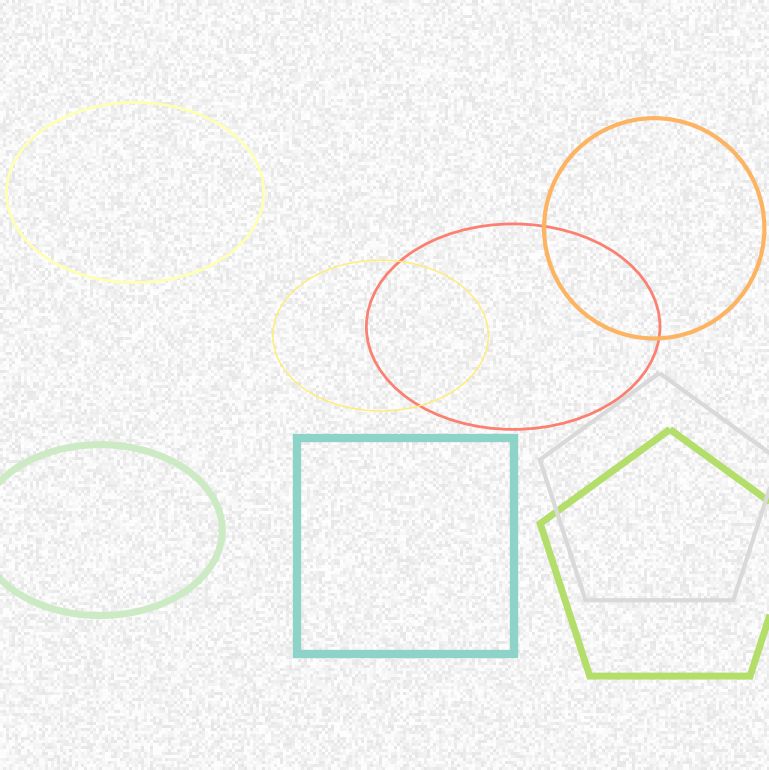[{"shape": "square", "thickness": 3, "radius": 0.7, "center": [0.526, 0.291]}, {"shape": "oval", "thickness": 1, "radius": 0.84, "center": [0.176, 0.75]}, {"shape": "oval", "thickness": 1, "radius": 0.95, "center": [0.666, 0.576]}, {"shape": "circle", "thickness": 1.5, "radius": 0.72, "center": [0.85, 0.703]}, {"shape": "pentagon", "thickness": 2.5, "radius": 0.89, "center": [0.87, 0.265]}, {"shape": "pentagon", "thickness": 1.5, "radius": 0.82, "center": [0.856, 0.352]}, {"shape": "oval", "thickness": 2.5, "radius": 0.79, "center": [0.13, 0.312]}, {"shape": "oval", "thickness": 0.5, "radius": 0.7, "center": [0.494, 0.564]}]